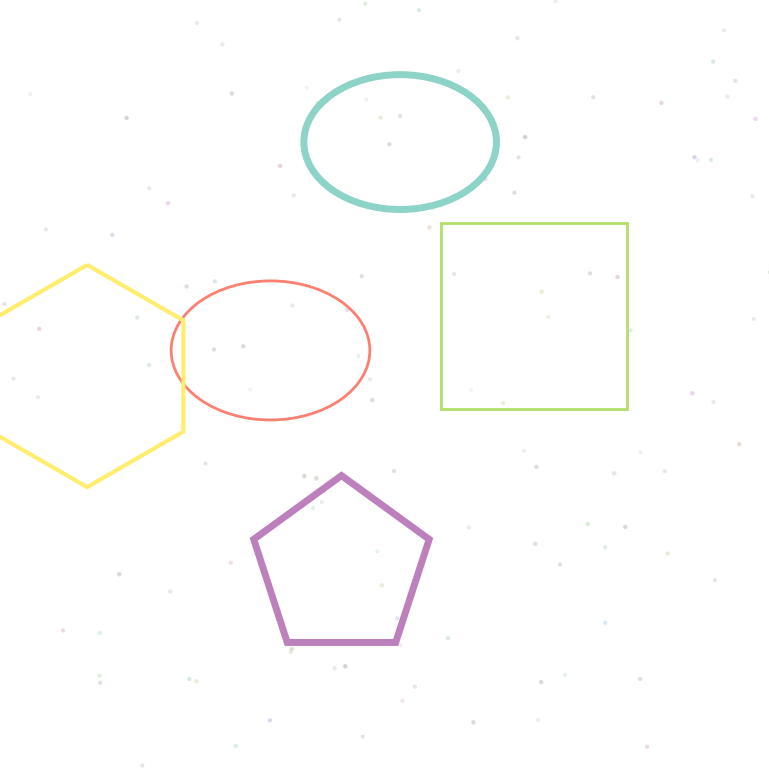[{"shape": "oval", "thickness": 2.5, "radius": 0.63, "center": [0.52, 0.816]}, {"shape": "oval", "thickness": 1, "radius": 0.65, "center": [0.351, 0.545]}, {"shape": "square", "thickness": 1, "radius": 0.6, "center": [0.694, 0.59]}, {"shape": "pentagon", "thickness": 2.5, "radius": 0.6, "center": [0.443, 0.263]}, {"shape": "hexagon", "thickness": 1.5, "radius": 0.72, "center": [0.113, 0.512]}]